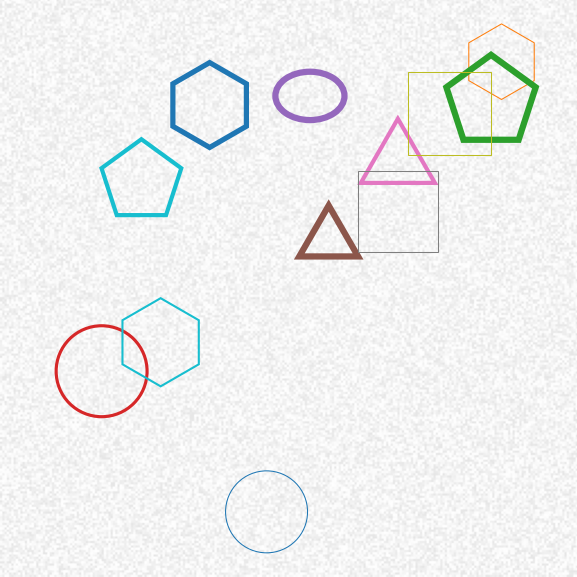[{"shape": "circle", "thickness": 0.5, "radius": 0.35, "center": [0.462, 0.113]}, {"shape": "hexagon", "thickness": 2.5, "radius": 0.37, "center": [0.363, 0.817]}, {"shape": "hexagon", "thickness": 0.5, "radius": 0.33, "center": [0.868, 0.892]}, {"shape": "pentagon", "thickness": 3, "radius": 0.41, "center": [0.85, 0.823]}, {"shape": "circle", "thickness": 1.5, "radius": 0.39, "center": [0.176, 0.356]}, {"shape": "oval", "thickness": 3, "radius": 0.3, "center": [0.537, 0.833]}, {"shape": "triangle", "thickness": 3, "radius": 0.29, "center": [0.569, 0.584]}, {"shape": "triangle", "thickness": 2, "radius": 0.37, "center": [0.689, 0.719]}, {"shape": "square", "thickness": 0.5, "radius": 0.35, "center": [0.689, 0.633]}, {"shape": "square", "thickness": 0.5, "radius": 0.36, "center": [0.779, 0.803]}, {"shape": "pentagon", "thickness": 2, "radius": 0.36, "center": [0.245, 0.685]}, {"shape": "hexagon", "thickness": 1, "radius": 0.38, "center": [0.278, 0.406]}]